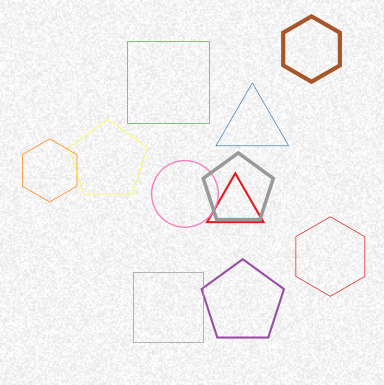[{"shape": "triangle", "thickness": 1.5, "radius": 0.42, "center": [0.611, 0.465]}, {"shape": "hexagon", "thickness": 0.5, "radius": 0.52, "center": [0.858, 0.334]}, {"shape": "triangle", "thickness": 0.5, "radius": 0.55, "center": [0.655, 0.676]}, {"shape": "square", "thickness": 0.5, "radius": 0.53, "center": [0.437, 0.787]}, {"shape": "pentagon", "thickness": 1.5, "radius": 0.56, "center": [0.631, 0.214]}, {"shape": "hexagon", "thickness": 0.5, "radius": 0.41, "center": [0.129, 0.557]}, {"shape": "pentagon", "thickness": 0.5, "radius": 0.54, "center": [0.281, 0.583]}, {"shape": "hexagon", "thickness": 3, "radius": 0.42, "center": [0.809, 0.873]}, {"shape": "circle", "thickness": 1, "radius": 0.43, "center": [0.48, 0.496]}, {"shape": "square", "thickness": 0.5, "radius": 0.46, "center": [0.435, 0.203]}, {"shape": "pentagon", "thickness": 2.5, "radius": 0.48, "center": [0.619, 0.507]}]